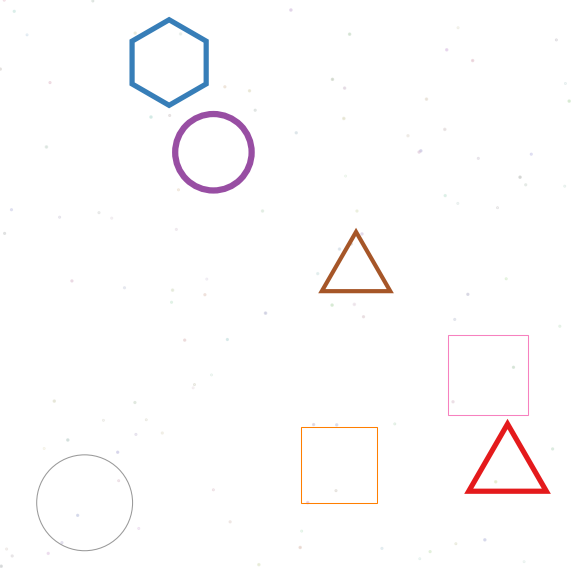[{"shape": "triangle", "thickness": 2.5, "radius": 0.39, "center": [0.879, 0.187]}, {"shape": "hexagon", "thickness": 2.5, "radius": 0.37, "center": [0.293, 0.891]}, {"shape": "circle", "thickness": 3, "radius": 0.33, "center": [0.37, 0.736]}, {"shape": "square", "thickness": 0.5, "radius": 0.33, "center": [0.587, 0.194]}, {"shape": "triangle", "thickness": 2, "radius": 0.34, "center": [0.617, 0.529]}, {"shape": "square", "thickness": 0.5, "radius": 0.35, "center": [0.845, 0.35]}, {"shape": "circle", "thickness": 0.5, "radius": 0.42, "center": [0.147, 0.129]}]